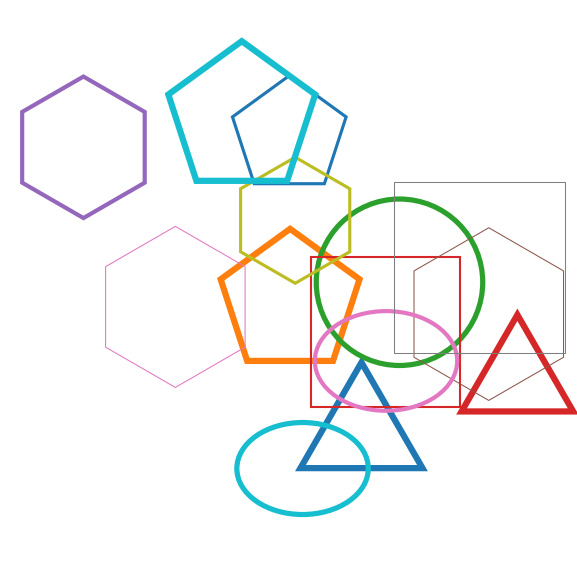[{"shape": "pentagon", "thickness": 1.5, "radius": 0.52, "center": [0.501, 0.765]}, {"shape": "triangle", "thickness": 3, "radius": 0.61, "center": [0.626, 0.25]}, {"shape": "pentagon", "thickness": 3, "radius": 0.63, "center": [0.502, 0.476]}, {"shape": "circle", "thickness": 2.5, "radius": 0.72, "center": [0.692, 0.51]}, {"shape": "triangle", "thickness": 3, "radius": 0.56, "center": [0.896, 0.342]}, {"shape": "square", "thickness": 1, "radius": 0.65, "center": [0.667, 0.424]}, {"shape": "hexagon", "thickness": 2, "radius": 0.61, "center": [0.144, 0.744]}, {"shape": "hexagon", "thickness": 0.5, "radius": 0.75, "center": [0.846, 0.455]}, {"shape": "oval", "thickness": 2, "radius": 0.62, "center": [0.668, 0.374]}, {"shape": "hexagon", "thickness": 0.5, "radius": 0.7, "center": [0.304, 0.468]}, {"shape": "square", "thickness": 0.5, "radius": 0.74, "center": [0.83, 0.536]}, {"shape": "hexagon", "thickness": 1.5, "radius": 0.55, "center": [0.511, 0.618]}, {"shape": "pentagon", "thickness": 3, "radius": 0.67, "center": [0.419, 0.794]}, {"shape": "oval", "thickness": 2.5, "radius": 0.57, "center": [0.524, 0.188]}]